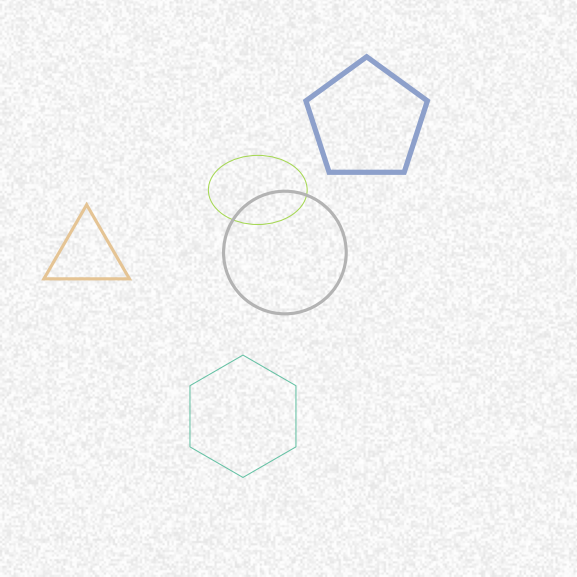[{"shape": "hexagon", "thickness": 0.5, "radius": 0.53, "center": [0.421, 0.278]}, {"shape": "pentagon", "thickness": 2.5, "radius": 0.55, "center": [0.635, 0.79]}, {"shape": "oval", "thickness": 0.5, "radius": 0.43, "center": [0.446, 0.67]}, {"shape": "triangle", "thickness": 1.5, "radius": 0.43, "center": [0.15, 0.559]}, {"shape": "circle", "thickness": 1.5, "radius": 0.53, "center": [0.493, 0.562]}]